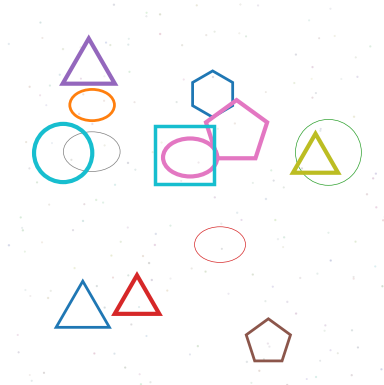[{"shape": "hexagon", "thickness": 2, "radius": 0.3, "center": [0.552, 0.756]}, {"shape": "triangle", "thickness": 2, "radius": 0.4, "center": [0.215, 0.19]}, {"shape": "oval", "thickness": 2, "radius": 0.29, "center": [0.239, 0.727]}, {"shape": "circle", "thickness": 0.5, "radius": 0.43, "center": [0.853, 0.604]}, {"shape": "triangle", "thickness": 3, "radius": 0.33, "center": [0.356, 0.218]}, {"shape": "oval", "thickness": 0.5, "radius": 0.33, "center": [0.572, 0.365]}, {"shape": "triangle", "thickness": 3, "radius": 0.39, "center": [0.231, 0.822]}, {"shape": "pentagon", "thickness": 2, "radius": 0.3, "center": [0.697, 0.111]}, {"shape": "pentagon", "thickness": 3, "radius": 0.42, "center": [0.614, 0.656]}, {"shape": "oval", "thickness": 3, "radius": 0.35, "center": [0.494, 0.591]}, {"shape": "oval", "thickness": 0.5, "radius": 0.37, "center": [0.238, 0.606]}, {"shape": "triangle", "thickness": 3, "radius": 0.34, "center": [0.82, 0.585]}, {"shape": "circle", "thickness": 3, "radius": 0.38, "center": [0.164, 0.603]}, {"shape": "square", "thickness": 2.5, "radius": 0.38, "center": [0.479, 0.597]}]